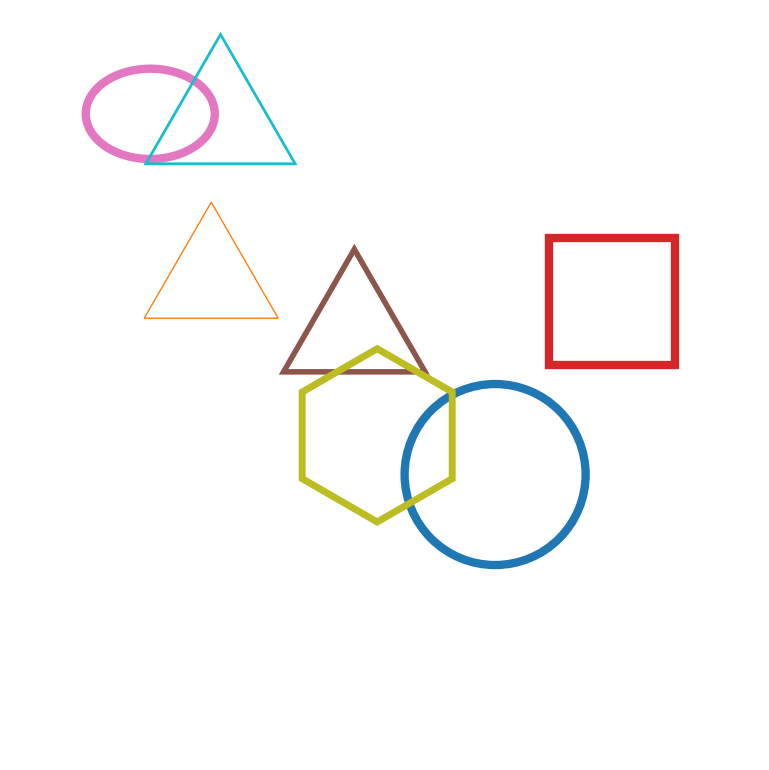[{"shape": "circle", "thickness": 3, "radius": 0.59, "center": [0.643, 0.384]}, {"shape": "triangle", "thickness": 0.5, "radius": 0.5, "center": [0.274, 0.637]}, {"shape": "square", "thickness": 3, "radius": 0.41, "center": [0.795, 0.608]}, {"shape": "triangle", "thickness": 2, "radius": 0.53, "center": [0.46, 0.57]}, {"shape": "oval", "thickness": 3, "radius": 0.42, "center": [0.195, 0.852]}, {"shape": "hexagon", "thickness": 2.5, "radius": 0.56, "center": [0.49, 0.435]}, {"shape": "triangle", "thickness": 1, "radius": 0.56, "center": [0.286, 0.843]}]